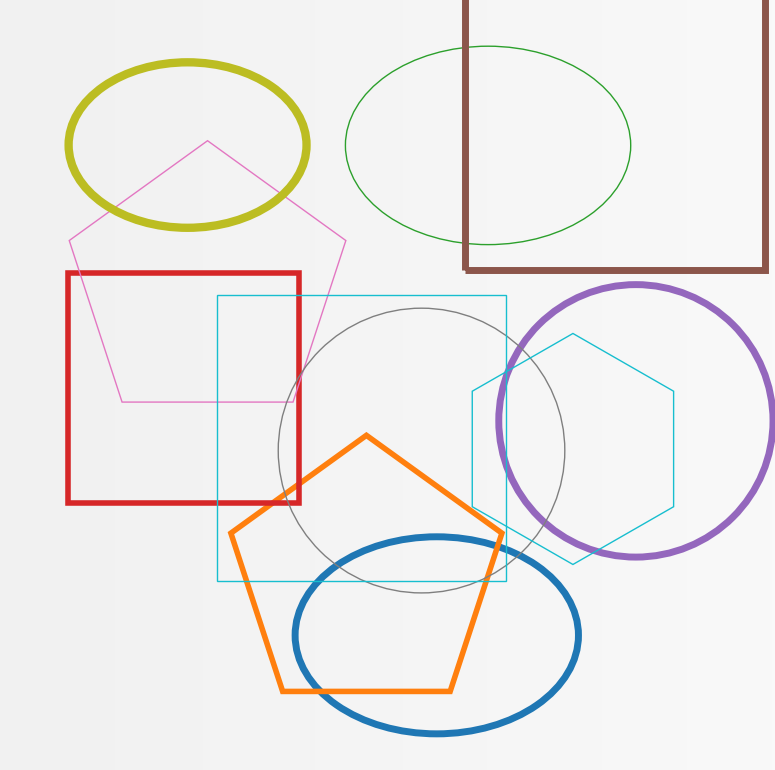[{"shape": "oval", "thickness": 2.5, "radius": 0.91, "center": [0.564, 0.175]}, {"shape": "pentagon", "thickness": 2, "radius": 0.92, "center": [0.473, 0.251]}, {"shape": "oval", "thickness": 0.5, "radius": 0.92, "center": [0.63, 0.811]}, {"shape": "square", "thickness": 2, "radius": 0.75, "center": [0.237, 0.496]}, {"shape": "circle", "thickness": 2.5, "radius": 0.88, "center": [0.821, 0.453]}, {"shape": "square", "thickness": 2.5, "radius": 0.97, "center": [0.794, 0.843]}, {"shape": "pentagon", "thickness": 0.5, "radius": 0.94, "center": [0.268, 0.63]}, {"shape": "circle", "thickness": 0.5, "radius": 0.92, "center": [0.544, 0.415]}, {"shape": "oval", "thickness": 3, "radius": 0.77, "center": [0.242, 0.812]}, {"shape": "hexagon", "thickness": 0.5, "radius": 0.75, "center": [0.739, 0.417]}, {"shape": "square", "thickness": 0.5, "radius": 0.93, "center": [0.466, 0.431]}]